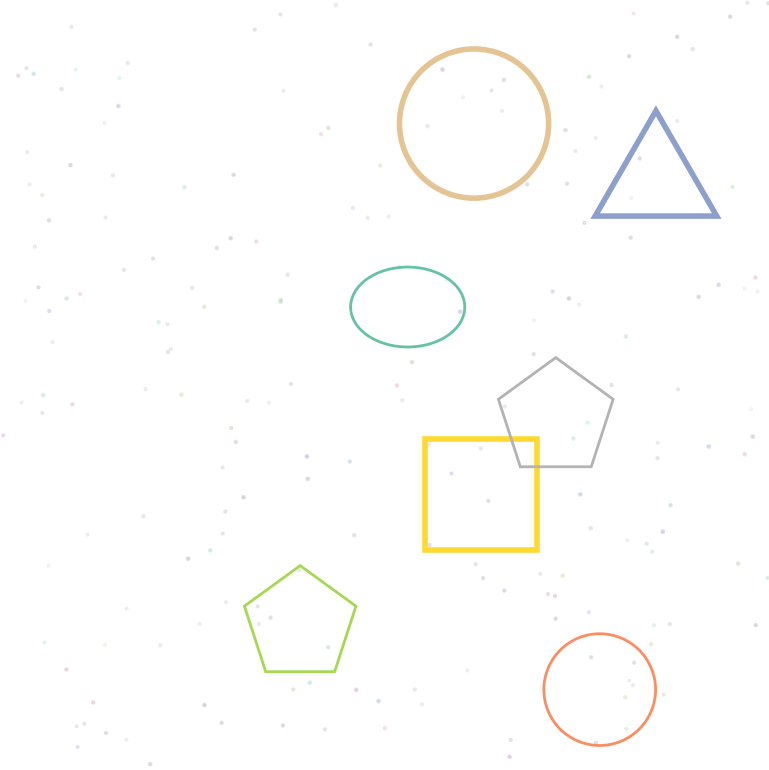[{"shape": "oval", "thickness": 1, "radius": 0.37, "center": [0.529, 0.601]}, {"shape": "circle", "thickness": 1, "radius": 0.36, "center": [0.779, 0.104]}, {"shape": "triangle", "thickness": 2, "radius": 0.46, "center": [0.852, 0.765]}, {"shape": "pentagon", "thickness": 1, "radius": 0.38, "center": [0.39, 0.189]}, {"shape": "square", "thickness": 2, "radius": 0.36, "center": [0.625, 0.358]}, {"shape": "circle", "thickness": 2, "radius": 0.48, "center": [0.616, 0.84]}, {"shape": "pentagon", "thickness": 1, "radius": 0.39, "center": [0.722, 0.457]}]